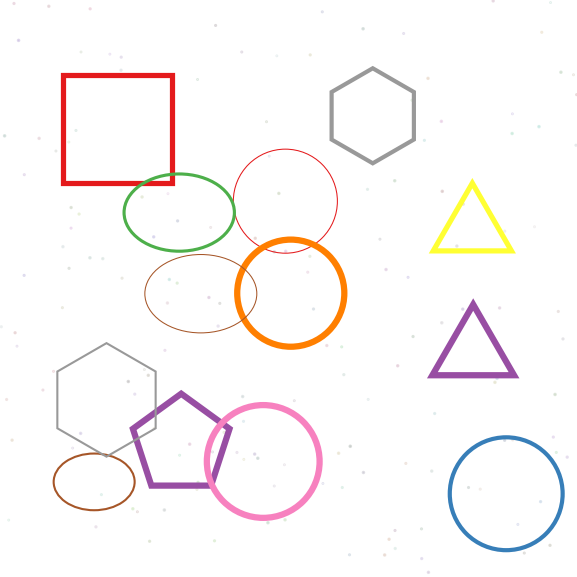[{"shape": "circle", "thickness": 0.5, "radius": 0.45, "center": [0.494, 0.651]}, {"shape": "square", "thickness": 2.5, "radius": 0.47, "center": [0.203, 0.776]}, {"shape": "circle", "thickness": 2, "radius": 0.49, "center": [0.877, 0.144]}, {"shape": "oval", "thickness": 1.5, "radius": 0.48, "center": [0.31, 0.631]}, {"shape": "triangle", "thickness": 3, "radius": 0.41, "center": [0.819, 0.39]}, {"shape": "pentagon", "thickness": 3, "radius": 0.44, "center": [0.314, 0.229]}, {"shape": "circle", "thickness": 3, "radius": 0.46, "center": [0.503, 0.491]}, {"shape": "triangle", "thickness": 2.5, "radius": 0.39, "center": [0.818, 0.604]}, {"shape": "oval", "thickness": 0.5, "radius": 0.48, "center": [0.348, 0.491]}, {"shape": "oval", "thickness": 1, "radius": 0.35, "center": [0.163, 0.165]}, {"shape": "circle", "thickness": 3, "radius": 0.49, "center": [0.456, 0.2]}, {"shape": "hexagon", "thickness": 2, "radius": 0.41, "center": [0.645, 0.799]}, {"shape": "hexagon", "thickness": 1, "radius": 0.49, "center": [0.184, 0.307]}]